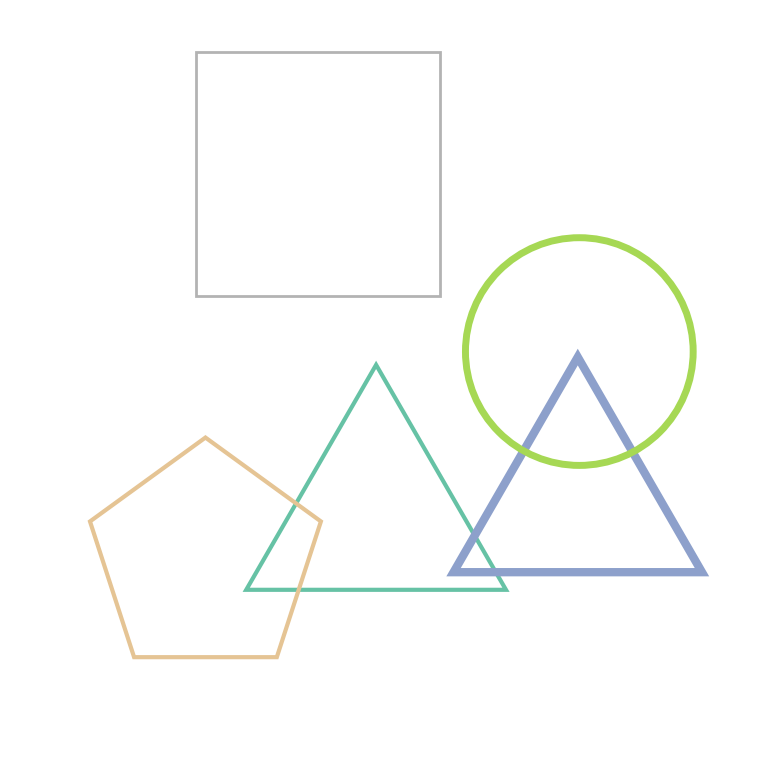[{"shape": "triangle", "thickness": 1.5, "radius": 0.97, "center": [0.488, 0.331]}, {"shape": "triangle", "thickness": 3, "radius": 0.93, "center": [0.75, 0.35]}, {"shape": "circle", "thickness": 2.5, "radius": 0.74, "center": [0.752, 0.543]}, {"shape": "pentagon", "thickness": 1.5, "radius": 0.79, "center": [0.267, 0.274]}, {"shape": "square", "thickness": 1, "radius": 0.79, "center": [0.413, 0.774]}]